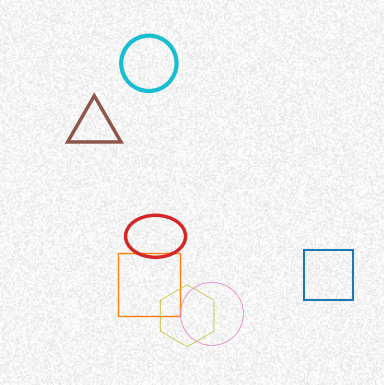[{"shape": "square", "thickness": 1.5, "radius": 0.32, "center": [0.853, 0.286]}, {"shape": "square", "thickness": 1, "radius": 0.41, "center": [0.387, 0.262]}, {"shape": "oval", "thickness": 2.5, "radius": 0.39, "center": [0.404, 0.386]}, {"shape": "triangle", "thickness": 2.5, "radius": 0.4, "center": [0.245, 0.671]}, {"shape": "circle", "thickness": 0.5, "radius": 0.41, "center": [0.55, 0.185]}, {"shape": "hexagon", "thickness": 0.5, "radius": 0.4, "center": [0.486, 0.18]}, {"shape": "circle", "thickness": 3, "radius": 0.36, "center": [0.387, 0.835]}]